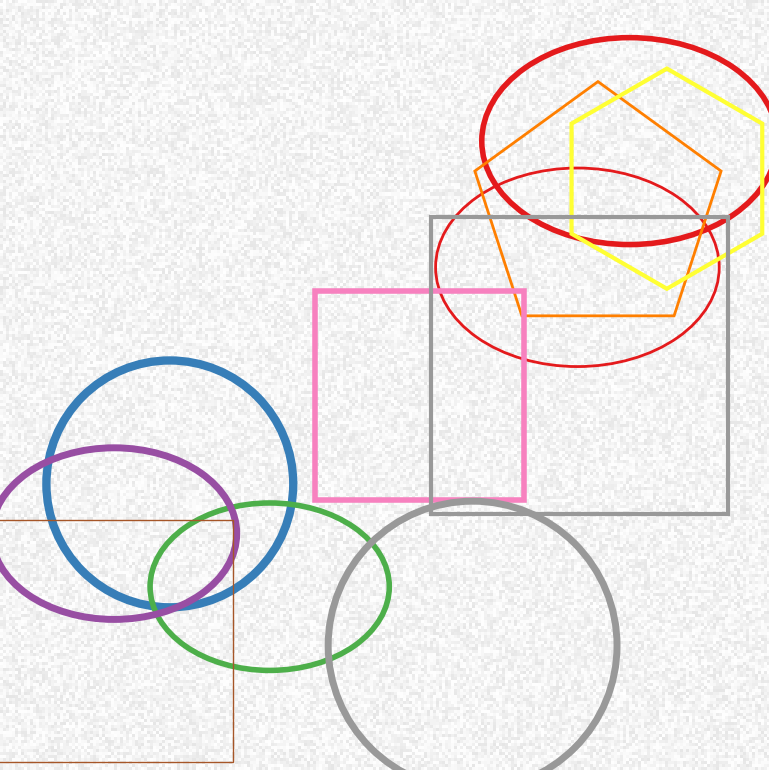[{"shape": "oval", "thickness": 2, "radius": 0.96, "center": [0.818, 0.817]}, {"shape": "oval", "thickness": 1, "radius": 0.92, "center": [0.75, 0.653]}, {"shape": "circle", "thickness": 3, "radius": 0.8, "center": [0.221, 0.372]}, {"shape": "oval", "thickness": 2, "radius": 0.78, "center": [0.35, 0.238]}, {"shape": "oval", "thickness": 2.5, "radius": 0.8, "center": [0.148, 0.307]}, {"shape": "pentagon", "thickness": 1, "radius": 0.84, "center": [0.777, 0.726]}, {"shape": "hexagon", "thickness": 1.5, "radius": 0.71, "center": [0.866, 0.768]}, {"shape": "square", "thickness": 0.5, "radius": 0.79, "center": [0.145, 0.168]}, {"shape": "square", "thickness": 2, "radius": 0.68, "center": [0.544, 0.486]}, {"shape": "square", "thickness": 1.5, "radius": 0.96, "center": [0.753, 0.525]}, {"shape": "circle", "thickness": 2.5, "radius": 0.94, "center": [0.614, 0.162]}]